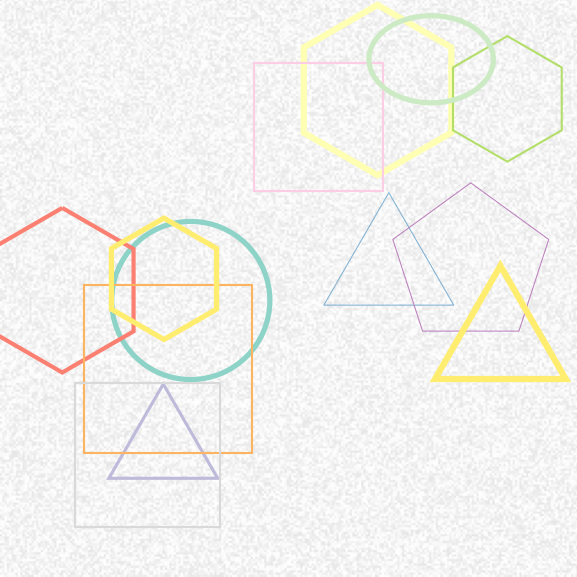[{"shape": "circle", "thickness": 2.5, "radius": 0.68, "center": [0.33, 0.479]}, {"shape": "hexagon", "thickness": 3, "radius": 0.74, "center": [0.654, 0.843]}, {"shape": "triangle", "thickness": 1.5, "radius": 0.54, "center": [0.283, 0.225]}, {"shape": "hexagon", "thickness": 2, "radius": 0.71, "center": [0.108, 0.497]}, {"shape": "triangle", "thickness": 0.5, "radius": 0.65, "center": [0.673, 0.536]}, {"shape": "square", "thickness": 1, "radius": 0.73, "center": [0.291, 0.36]}, {"shape": "hexagon", "thickness": 1, "radius": 0.54, "center": [0.879, 0.828]}, {"shape": "square", "thickness": 1, "radius": 0.56, "center": [0.552, 0.779]}, {"shape": "square", "thickness": 1, "radius": 0.63, "center": [0.255, 0.211]}, {"shape": "pentagon", "thickness": 0.5, "radius": 0.71, "center": [0.815, 0.541]}, {"shape": "oval", "thickness": 2.5, "radius": 0.54, "center": [0.747, 0.897]}, {"shape": "hexagon", "thickness": 2.5, "radius": 0.53, "center": [0.284, 0.516]}, {"shape": "triangle", "thickness": 3, "radius": 0.65, "center": [0.866, 0.408]}]